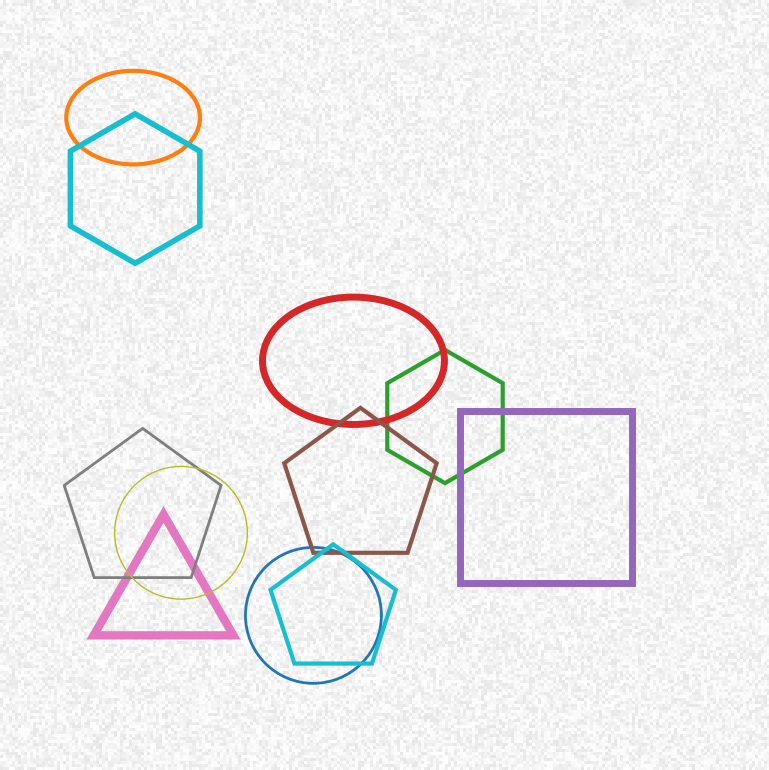[{"shape": "circle", "thickness": 1, "radius": 0.44, "center": [0.407, 0.201]}, {"shape": "oval", "thickness": 1.5, "radius": 0.43, "center": [0.173, 0.847]}, {"shape": "hexagon", "thickness": 1.5, "radius": 0.43, "center": [0.578, 0.459]}, {"shape": "oval", "thickness": 2.5, "radius": 0.59, "center": [0.459, 0.531]}, {"shape": "square", "thickness": 2.5, "radius": 0.56, "center": [0.709, 0.354]}, {"shape": "pentagon", "thickness": 1.5, "radius": 0.52, "center": [0.468, 0.366]}, {"shape": "triangle", "thickness": 3, "radius": 0.52, "center": [0.212, 0.227]}, {"shape": "pentagon", "thickness": 1, "radius": 0.54, "center": [0.185, 0.337]}, {"shape": "circle", "thickness": 0.5, "radius": 0.43, "center": [0.235, 0.308]}, {"shape": "hexagon", "thickness": 2, "radius": 0.49, "center": [0.175, 0.755]}, {"shape": "pentagon", "thickness": 1.5, "radius": 0.43, "center": [0.433, 0.207]}]